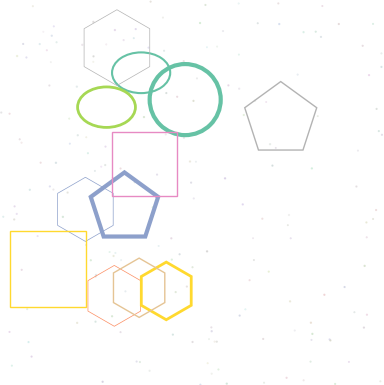[{"shape": "circle", "thickness": 3, "radius": 0.46, "center": [0.481, 0.741]}, {"shape": "oval", "thickness": 1.5, "radius": 0.38, "center": [0.367, 0.811]}, {"shape": "hexagon", "thickness": 0.5, "radius": 0.4, "center": [0.297, 0.232]}, {"shape": "hexagon", "thickness": 0.5, "radius": 0.42, "center": [0.222, 0.456]}, {"shape": "pentagon", "thickness": 3, "radius": 0.46, "center": [0.323, 0.46]}, {"shape": "square", "thickness": 1, "radius": 0.42, "center": [0.376, 0.574]}, {"shape": "oval", "thickness": 2, "radius": 0.38, "center": [0.277, 0.722]}, {"shape": "square", "thickness": 1, "radius": 0.49, "center": [0.124, 0.302]}, {"shape": "hexagon", "thickness": 2, "radius": 0.37, "center": [0.432, 0.244]}, {"shape": "hexagon", "thickness": 1, "radius": 0.38, "center": [0.361, 0.253]}, {"shape": "hexagon", "thickness": 0.5, "radius": 0.49, "center": [0.304, 0.876]}, {"shape": "pentagon", "thickness": 1, "radius": 0.49, "center": [0.729, 0.69]}]